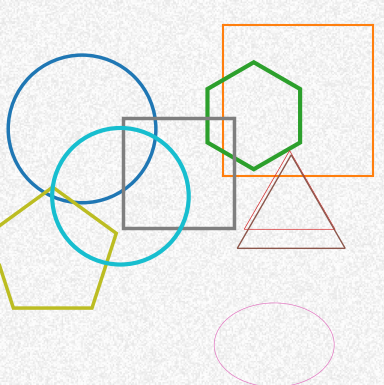[{"shape": "circle", "thickness": 2.5, "radius": 0.96, "center": [0.213, 0.665]}, {"shape": "square", "thickness": 1.5, "radius": 0.98, "center": [0.774, 0.739]}, {"shape": "hexagon", "thickness": 3, "radius": 0.69, "center": [0.659, 0.699]}, {"shape": "triangle", "thickness": 0.5, "radius": 0.68, "center": [0.752, 0.473]}, {"shape": "triangle", "thickness": 1, "radius": 0.81, "center": [0.756, 0.436]}, {"shape": "oval", "thickness": 0.5, "radius": 0.78, "center": [0.712, 0.104]}, {"shape": "square", "thickness": 2.5, "radius": 0.72, "center": [0.464, 0.55]}, {"shape": "pentagon", "thickness": 2.5, "radius": 0.87, "center": [0.137, 0.34]}, {"shape": "circle", "thickness": 3, "radius": 0.89, "center": [0.313, 0.49]}]